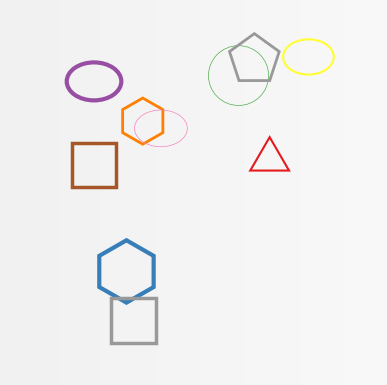[{"shape": "triangle", "thickness": 1.5, "radius": 0.29, "center": [0.696, 0.586]}, {"shape": "hexagon", "thickness": 3, "radius": 0.4, "center": [0.326, 0.295]}, {"shape": "circle", "thickness": 0.5, "radius": 0.39, "center": [0.616, 0.804]}, {"shape": "oval", "thickness": 3, "radius": 0.35, "center": [0.243, 0.789]}, {"shape": "hexagon", "thickness": 2, "radius": 0.3, "center": [0.368, 0.685]}, {"shape": "oval", "thickness": 1.5, "radius": 0.33, "center": [0.796, 0.852]}, {"shape": "square", "thickness": 2.5, "radius": 0.29, "center": [0.243, 0.57]}, {"shape": "oval", "thickness": 0.5, "radius": 0.34, "center": [0.415, 0.667]}, {"shape": "square", "thickness": 2.5, "radius": 0.29, "center": [0.344, 0.168]}, {"shape": "pentagon", "thickness": 2, "radius": 0.34, "center": [0.656, 0.845]}]